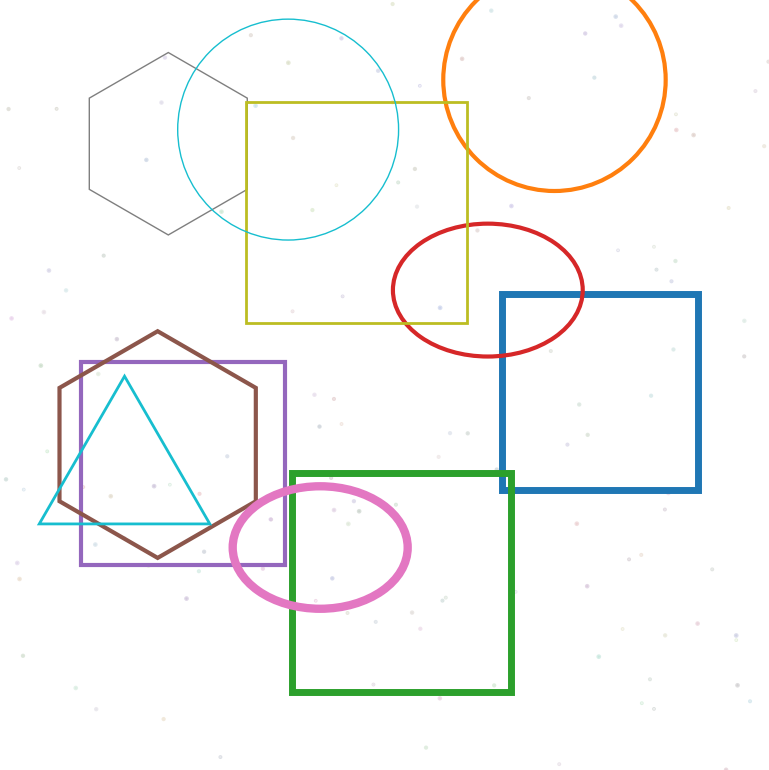[{"shape": "square", "thickness": 2.5, "radius": 0.64, "center": [0.779, 0.491]}, {"shape": "circle", "thickness": 1.5, "radius": 0.72, "center": [0.72, 0.896]}, {"shape": "square", "thickness": 2.5, "radius": 0.71, "center": [0.521, 0.244]}, {"shape": "oval", "thickness": 1.5, "radius": 0.62, "center": [0.634, 0.623]}, {"shape": "square", "thickness": 1.5, "radius": 0.66, "center": [0.238, 0.398]}, {"shape": "hexagon", "thickness": 1.5, "radius": 0.74, "center": [0.205, 0.423]}, {"shape": "oval", "thickness": 3, "radius": 0.57, "center": [0.416, 0.289]}, {"shape": "hexagon", "thickness": 0.5, "radius": 0.59, "center": [0.219, 0.813]}, {"shape": "square", "thickness": 1, "radius": 0.72, "center": [0.463, 0.724]}, {"shape": "triangle", "thickness": 1, "radius": 0.64, "center": [0.162, 0.384]}, {"shape": "circle", "thickness": 0.5, "radius": 0.72, "center": [0.374, 0.832]}]